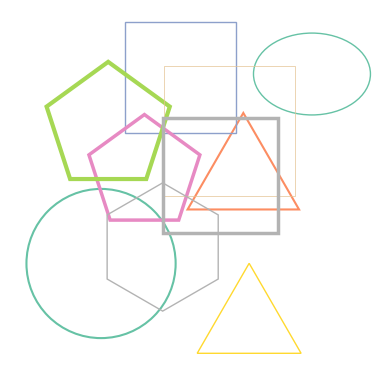[{"shape": "circle", "thickness": 1.5, "radius": 0.97, "center": [0.262, 0.316]}, {"shape": "oval", "thickness": 1, "radius": 0.76, "center": [0.81, 0.808]}, {"shape": "triangle", "thickness": 1.5, "radius": 0.84, "center": [0.632, 0.539]}, {"shape": "square", "thickness": 1, "radius": 0.72, "center": [0.469, 0.799]}, {"shape": "pentagon", "thickness": 2.5, "radius": 0.76, "center": [0.375, 0.551]}, {"shape": "pentagon", "thickness": 3, "radius": 0.84, "center": [0.281, 0.671]}, {"shape": "triangle", "thickness": 1, "radius": 0.78, "center": [0.647, 0.16]}, {"shape": "square", "thickness": 0.5, "radius": 0.85, "center": [0.596, 0.659]}, {"shape": "hexagon", "thickness": 1, "radius": 0.83, "center": [0.423, 0.359]}, {"shape": "square", "thickness": 2.5, "radius": 0.75, "center": [0.574, 0.544]}]